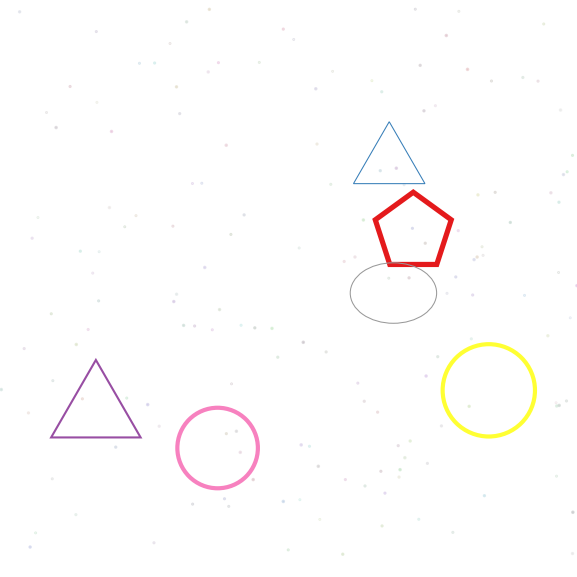[{"shape": "pentagon", "thickness": 2.5, "radius": 0.35, "center": [0.716, 0.597]}, {"shape": "triangle", "thickness": 0.5, "radius": 0.36, "center": [0.674, 0.717]}, {"shape": "triangle", "thickness": 1, "radius": 0.45, "center": [0.166, 0.286]}, {"shape": "circle", "thickness": 2, "radius": 0.4, "center": [0.846, 0.323]}, {"shape": "circle", "thickness": 2, "radius": 0.35, "center": [0.377, 0.223]}, {"shape": "oval", "thickness": 0.5, "radius": 0.37, "center": [0.681, 0.492]}]